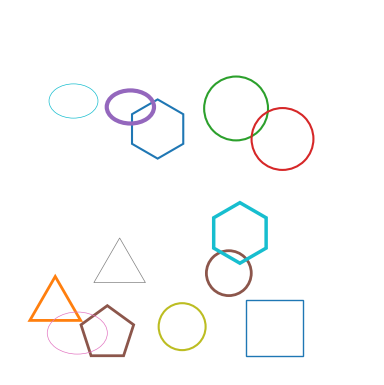[{"shape": "square", "thickness": 1, "radius": 0.37, "center": [0.713, 0.149]}, {"shape": "hexagon", "thickness": 1.5, "radius": 0.38, "center": [0.409, 0.665]}, {"shape": "triangle", "thickness": 2, "radius": 0.38, "center": [0.143, 0.206]}, {"shape": "circle", "thickness": 1.5, "radius": 0.41, "center": [0.613, 0.718]}, {"shape": "circle", "thickness": 1.5, "radius": 0.4, "center": [0.734, 0.639]}, {"shape": "oval", "thickness": 3, "radius": 0.31, "center": [0.339, 0.722]}, {"shape": "circle", "thickness": 2, "radius": 0.29, "center": [0.594, 0.291]}, {"shape": "pentagon", "thickness": 2, "radius": 0.36, "center": [0.279, 0.134]}, {"shape": "oval", "thickness": 0.5, "radius": 0.39, "center": [0.201, 0.135]}, {"shape": "triangle", "thickness": 0.5, "radius": 0.39, "center": [0.311, 0.305]}, {"shape": "circle", "thickness": 1.5, "radius": 0.3, "center": [0.473, 0.152]}, {"shape": "hexagon", "thickness": 2.5, "radius": 0.39, "center": [0.623, 0.395]}, {"shape": "oval", "thickness": 0.5, "radius": 0.32, "center": [0.191, 0.738]}]